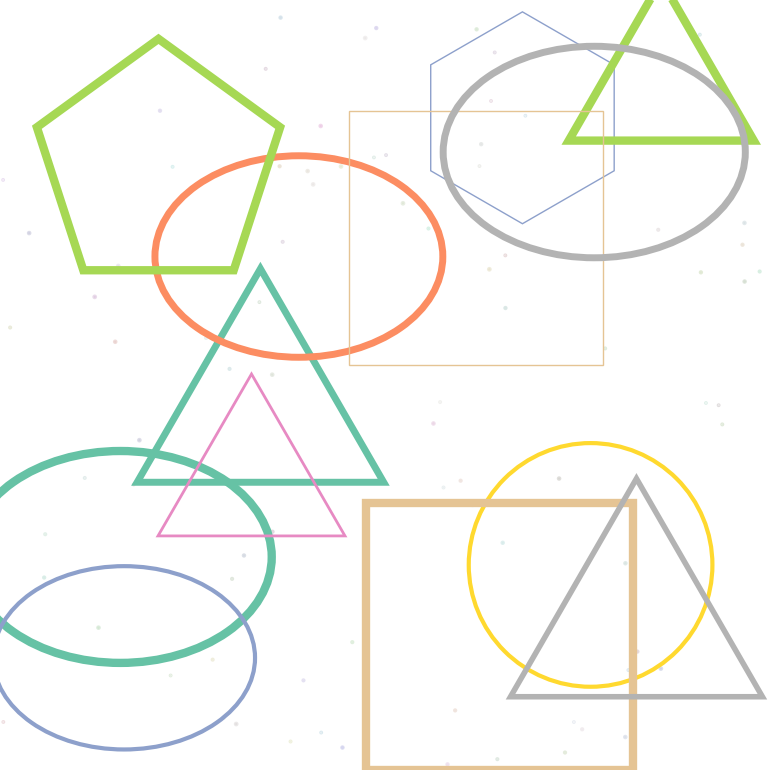[{"shape": "triangle", "thickness": 2.5, "radius": 0.92, "center": [0.338, 0.466]}, {"shape": "oval", "thickness": 3, "radius": 0.98, "center": [0.156, 0.277]}, {"shape": "oval", "thickness": 2.5, "radius": 0.93, "center": [0.388, 0.667]}, {"shape": "oval", "thickness": 1.5, "radius": 0.85, "center": [0.161, 0.146]}, {"shape": "hexagon", "thickness": 0.5, "radius": 0.69, "center": [0.679, 0.847]}, {"shape": "triangle", "thickness": 1, "radius": 0.7, "center": [0.327, 0.374]}, {"shape": "pentagon", "thickness": 3, "radius": 0.83, "center": [0.206, 0.783]}, {"shape": "triangle", "thickness": 3, "radius": 0.69, "center": [0.859, 0.887]}, {"shape": "circle", "thickness": 1.5, "radius": 0.79, "center": [0.767, 0.266]}, {"shape": "square", "thickness": 3, "radius": 0.87, "center": [0.649, 0.173]}, {"shape": "square", "thickness": 0.5, "radius": 0.82, "center": [0.618, 0.691]}, {"shape": "triangle", "thickness": 2, "radius": 0.94, "center": [0.827, 0.19]}, {"shape": "oval", "thickness": 2.5, "radius": 0.98, "center": [0.772, 0.803]}]